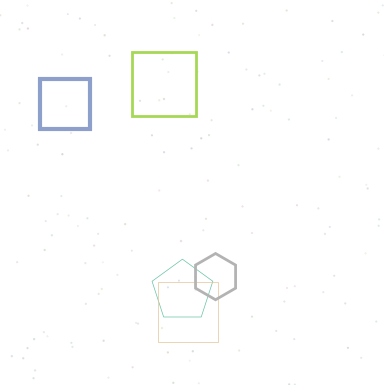[{"shape": "pentagon", "thickness": 0.5, "radius": 0.41, "center": [0.474, 0.244]}, {"shape": "square", "thickness": 3, "radius": 0.33, "center": [0.169, 0.73]}, {"shape": "square", "thickness": 2, "radius": 0.42, "center": [0.427, 0.782]}, {"shape": "square", "thickness": 0.5, "radius": 0.39, "center": [0.487, 0.19]}, {"shape": "hexagon", "thickness": 2, "radius": 0.3, "center": [0.56, 0.281]}]